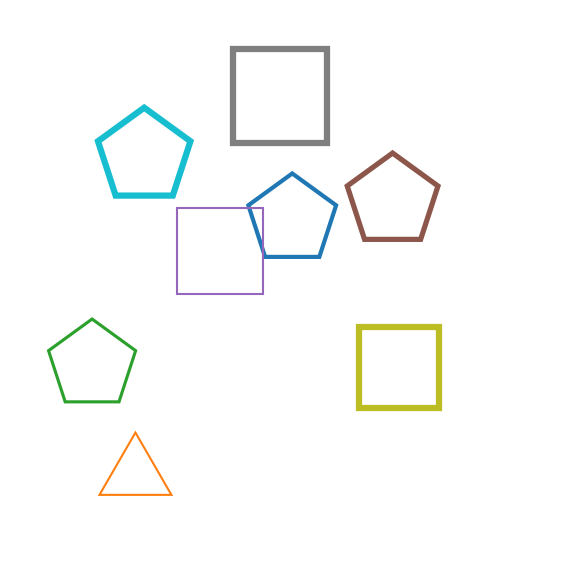[{"shape": "pentagon", "thickness": 2, "radius": 0.4, "center": [0.506, 0.619]}, {"shape": "triangle", "thickness": 1, "radius": 0.36, "center": [0.235, 0.178]}, {"shape": "pentagon", "thickness": 1.5, "radius": 0.4, "center": [0.159, 0.367]}, {"shape": "square", "thickness": 1, "radius": 0.37, "center": [0.381, 0.564]}, {"shape": "pentagon", "thickness": 2.5, "radius": 0.41, "center": [0.68, 0.651]}, {"shape": "square", "thickness": 3, "radius": 0.41, "center": [0.485, 0.833]}, {"shape": "square", "thickness": 3, "radius": 0.35, "center": [0.691, 0.363]}, {"shape": "pentagon", "thickness": 3, "radius": 0.42, "center": [0.25, 0.729]}]